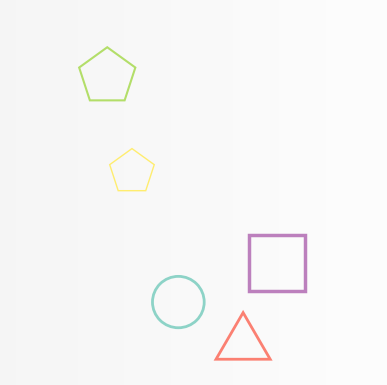[{"shape": "circle", "thickness": 2, "radius": 0.33, "center": [0.46, 0.215]}, {"shape": "triangle", "thickness": 2, "radius": 0.4, "center": [0.627, 0.107]}, {"shape": "pentagon", "thickness": 1.5, "radius": 0.38, "center": [0.277, 0.801]}, {"shape": "square", "thickness": 2.5, "radius": 0.36, "center": [0.716, 0.317]}, {"shape": "pentagon", "thickness": 1, "radius": 0.3, "center": [0.341, 0.554]}]